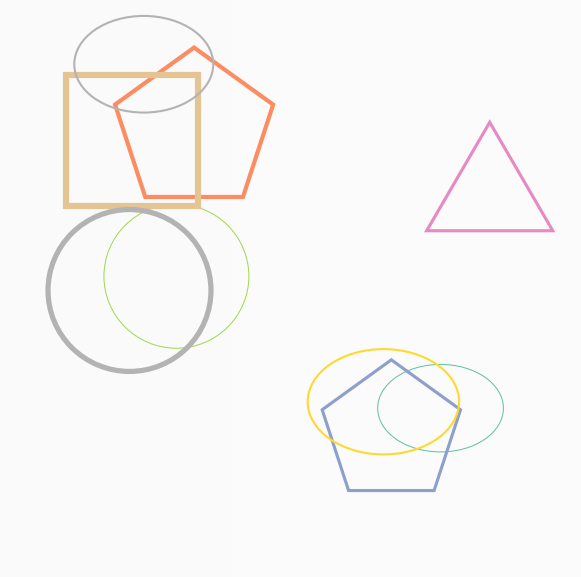[{"shape": "oval", "thickness": 0.5, "radius": 0.54, "center": [0.758, 0.292]}, {"shape": "pentagon", "thickness": 2, "radius": 0.72, "center": [0.334, 0.774]}, {"shape": "pentagon", "thickness": 1.5, "radius": 0.63, "center": [0.673, 0.251]}, {"shape": "triangle", "thickness": 1.5, "radius": 0.63, "center": [0.843, 0.662]}, {"shape": "circle", "thickness": 0.5, "radius": 0.62, "center": [0.303, 0.521]}, {"shape": "oval", "thickness": 1, "radius": 0.65, "center": [0.66, 0.303]}, {"shape": "square", "thickness": 3, "radius": 0.57, "center": [0.228, 0.756]}, {"shape": "oval", "thickness": 1, "radius": 0.6, "center": [0.247, 0.888]}, {"shape": "circle", "thickness": 2.5, "radius": 0.7, "center": [0.223, 0.496]}]